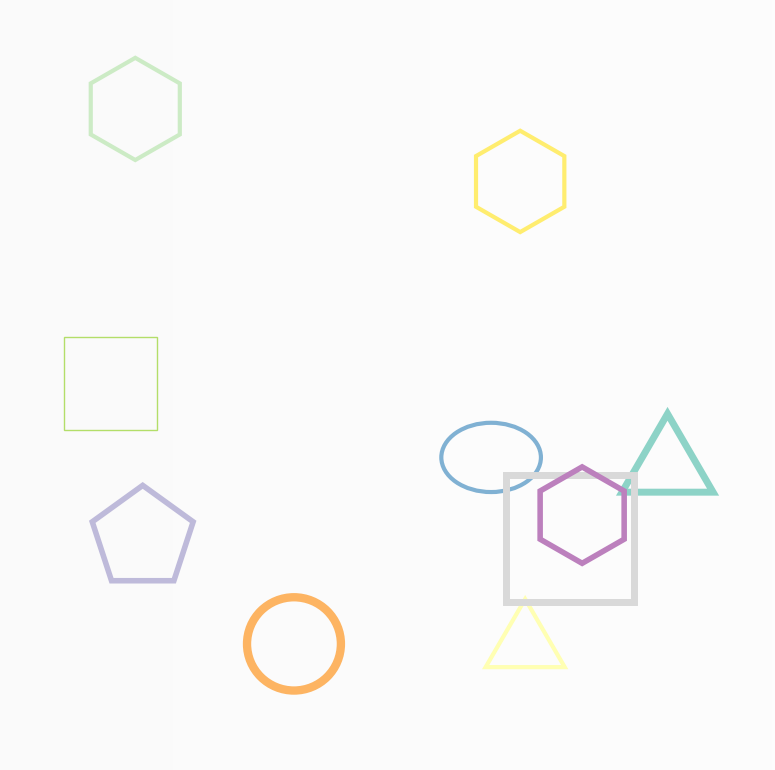[{"shape": "triangle", "thickness": 2.5, "radius": 0.34, "center": [0.861, 0.395]}, {"shape": "triangle", "thickness": 1.5, "radius": 0.29, "center": [0.678, 0.163]}, {"shape": "pentagon", "thickness": 2, "radius": 0.34, "center": [0.184, 0.301]}, {"shape": "oval", "thickness": 1.5, "radius": 0.32, "center": [0.634, 0.406]}, {"shape": "circle", "thickness": 3, "radius": 0.3, "center": [0.379, 0.164]}, {"shape": "square", "thickness": 0.5, "radius": 0.3, "center": [0.143, 0.502]}, {"shape": "square", "thickness": 2.5, "radius": 0.41, "center": [0.735, 0.301]}, {"shape": "hexagon", "thickness": 2, "radius": 0.31, "center": [0.751, 0.331]}, {"shape": "hexagon", "thickness": 1.5, "radius": 0.33, "center": [0.175, 0.859]}, {"shape": "hexagon", "thickness": 1.5, "radius": 0.33, "center": [0.671, 0.764]}]